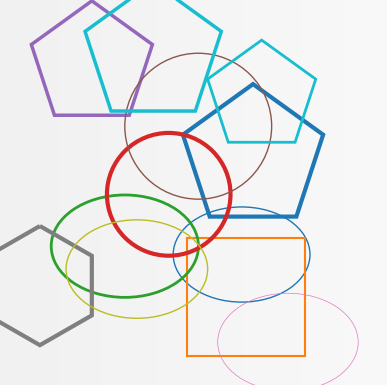[{"shape": "pentagon", "thickness": 3, "radius": 0.95, "center": [0.653, 0.591]}, {"shape": "oval", "thickness": 1, "radius": 0.88, "center": [0.623, 0.339]}, {"shape": "square", "thickness": 1.5, "radius": 0.76, "center": [0.635, 0.229]}, {"shape": "oval", "thickness": 2, "radius": 0.95, "center": [0.322, 0.361]}, {"shape": "circle", "thickness": 3, "radius": 0.8, "center": [0.435, 0.495]}, {"shape": "pentagon", "thickness": 2.5, "radius": 0.82, "center": [0.237, 0.834]}, {"shape": "circle", "thickness": 1, "radius": 0.95, "center": [0.512, 0.672]}, {"shape": "oval", "thickness": 0.5, "radius": 0.91, "center": [0.743, 0.111]}, {"shape": "hexagon", "thickness": 3, "radius": 0.77, "center": [0.103, 0.258]}, {"shape": "oval", "thickness": 1, "radius": 0.91, "center": [0.353, 0.301]}, {"shape": "pentagon", "thickness": 2.5, "radius": 0.92, "center": [0.395, 0.861]}, {"shape": "pentagon", "thickness": 2, "radius": 0.73, "center": [0.675, 0.749]}]